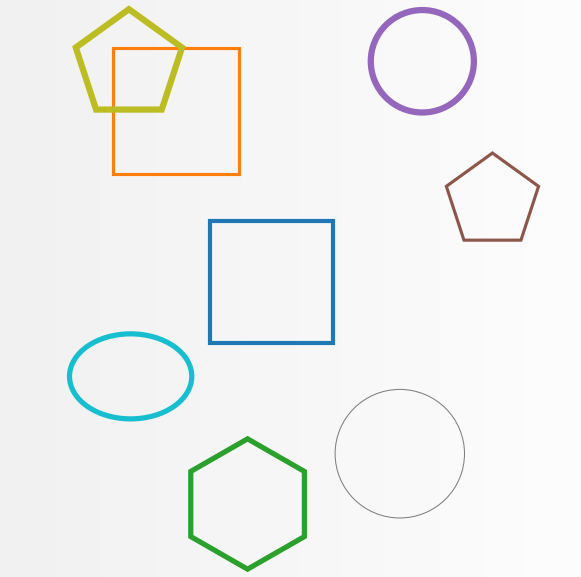[{"shape": "square", "thickness": 2, "radius": 0.53, "center": [0.468, 0.511]}, {"shape": "square", "thickness": 1.5, "radius": 0.54, "center": [0.303, 0.806]}, {"shape": "hexagon", "thickness": 2.5, "radius": 0.56, "center": [0.426, 0.126]}, {"shape": "circle", "thickness": 3, "radius": 0.44, "center": [0.727, 0.893]}, {"shape": "pentagon", "thickness": 1.5, "radius": 0.42, "center": [0.847, 0.651]}, {"shape": "circle", "thickness": 0.5, "radius": 0.56, "center": [0.688, 0.214]}, {"shape": "pentagon", "thickness": 3, "radius": 0.48, "center": [0.222, 0.887]}, {"shape": "oval", "thickness": 2.5, "radius": 0.53, "center": [0.225, 0.347]}]